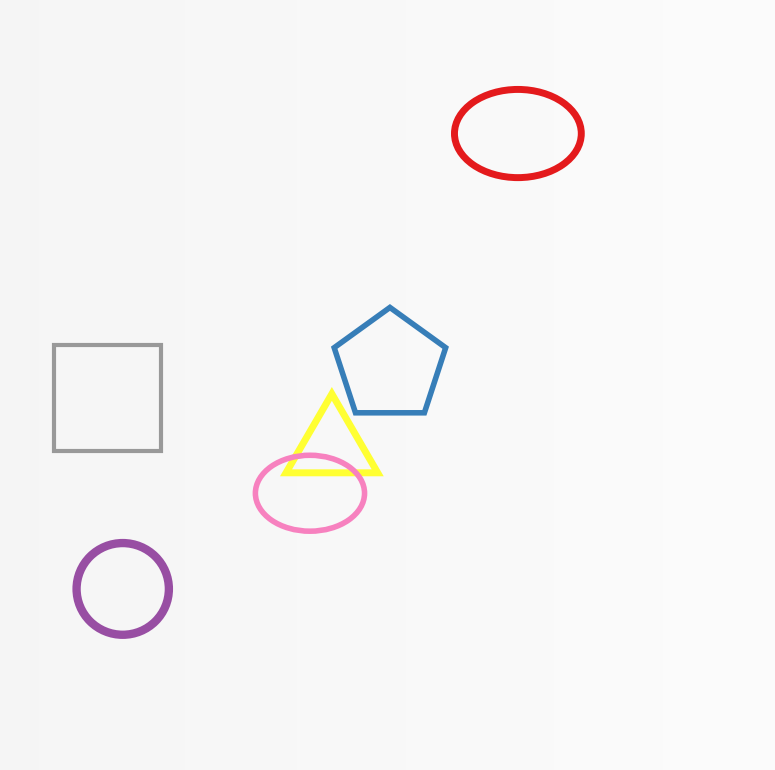[{"shape": "oval", "thickness": 2.5, "radius": 0.41, "center": [0.668, 0.827]}, {"shape": "pentagon", "thickness": 2, "radius": 0.38, "center": [0.503, 0.525]}, {"shape": "circle", "thickness": 3, "radius": 0.3, "center": [0.158, 0.235]}, {"shape": "triangle", "thickness": 2.5, "radius": 0.34, "center": [0.428, 0.42]}, {"shape": "oval", "thickness": 2, "radius": 0.35, "center": [0.4, 0.359]}, {"shape": "square", "thickness": 1.5, "radius": 0.35, "center": [0.138, 0.483]}]